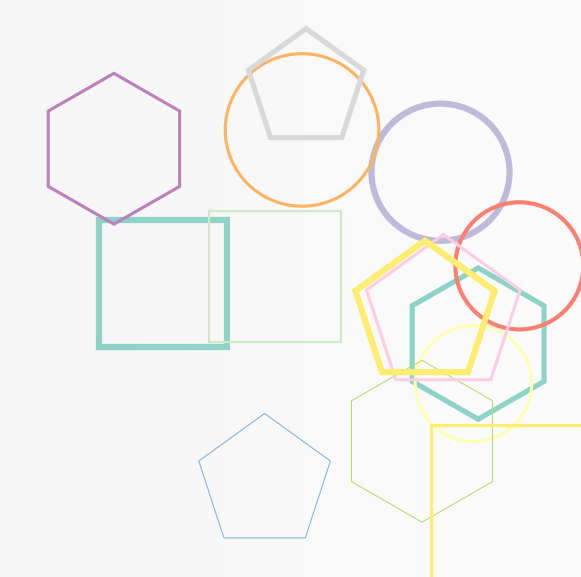[{"shape": "hexagon", "thickness": 2.5, "radius": 0.65, "center": [0.823, 0.404]}, {"shape": "square", "thickness": 3, "radius": 0.55, "center": [0.28, 0.508]}, {"shape": "circle", "thickness": 1.5, "radius": 0.5, "center": [0.815, 0.335]}, {"shape": "circle", "thickness": 3, "radius": 0.59, "center": [0.758, 0.701]}, {"shape": "circle", "thickness": 2, "radius": 0.55, "center": [0.894, 0.539]}, {"shape": "pentagon", "thickness": 0.5, "radius": 0.6, "center": [0.455, 0.164]}, {"shape": "circle", "thickness": 1.5, "radius": 0.66, "center": [0.52, 0.774]}, {"shape": "hexagon", "thickness": 0.5, "radius": 0.7, "center": [0.726, 0.235]}, {"shape": "pentagon", "thickness": 1.5, "radius": 0.69, "center": [0.763, 0.454]}, {"shape": "pentagon", "thickness": 2.5, "radius": 0.52, "center": [0.527, 0.845]}, {"shape": "hexagon", "thickness": 1.5, "radius": 0.65, "center": [0.196, 0.742]}, {"shape": "square", "thickness": 1, "radius": 0.57, "center": [0.473, 0.521]}, {"shape": "square", "thickness": 1.5, "radius": 0.72, "center": [0.887, 0.118]}, {"shape": "pentagon", "thickness": 3, "radius": 0.63, "center": [0.731, 0.457]}]